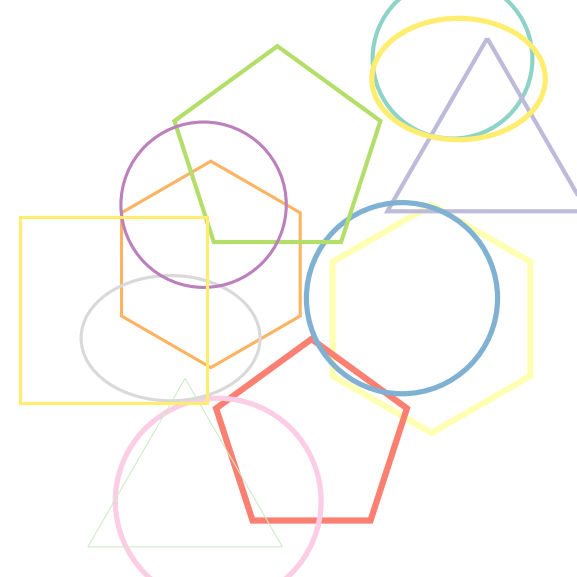[{"shape": "circle", "thickness": 2, "radius": 0.69, "center": [0.784, 0.897]}, {"shape": "hexagon", "thickness": 3, "radius": 0.99, "center": [0.747, 0.447]}, {"shape": "triangle", "thickness": 2, "radius": 1.0, "center": [0.844, 0.733]}, {"shape": "pentagon", "thickness": 3, "radius": 0.87, "center": [0.539, 0.238]}, {"shape": "circle", "thickness": 2.5, "radius": 0.83, "center": [0.696, 0.483]}, {"shape": "hexagon", "thickness": 1.5, "radius": 0.89, "center": [0.365, 0.541]}, {"shape": "pentagon", "thickness": 2, "radius": 0.94, "center": [0.48, 0.732]}, {"shape": "circle", "thickness": 2.5, "radius": 0.89, "center": [0.378, 0.131]}, {"shape": "oval", "thickness": 1.5, "radius": 0.77, "center": [0.295, 0.414]}, {"shape": "circle", "thickness": 1.5, "radius": 0.72, "center": [0.353, 0.645]}, {"shape": "triangle", "thickness": 0.5, "radius": 0.97, "center": [0.321, 0.149]}, {"shape": "square", "thickness": 1.5, "radius": 0.81, "center": [0.197, 0.462]}, {"shape": "oval", "thickness": 2.5, "radius": 0.75, "center": [0.794, 0.862]}]